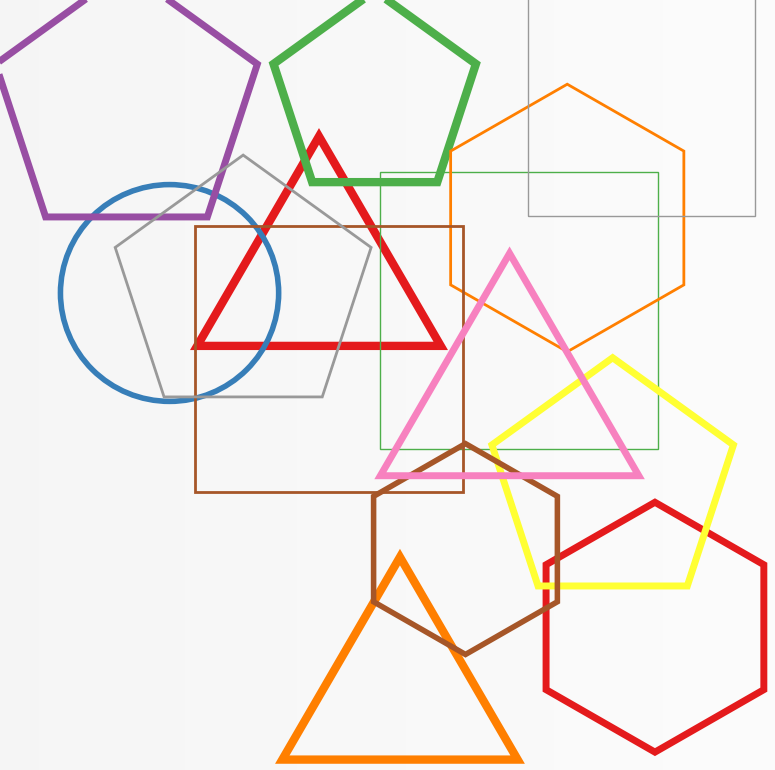[{"shape": "triangle", "thickness": 3, "radius": 0.91, "center": [0.412, 0.641]}, {"shape": "hexagon", "thickness": 2.5, "radius": 0.81, "center": [0.845, 0.185]}, {"shape": "circle", "thickness": 2, "radius": 0.7, "center": [0.219, 0.619]}, {"shape": "pentagon", "thickness": 3, "radius": 0.69, "center": [0.484, 0.875]}, {"shape": "square", "thickness": 0.5, "radius": 0.9, "center": [0.67, 0.597]}, {"shape": "pentagon", "thickness": 2.5, "radius": 0.89, "center": [0.163, 0.862]}, {"shape": "triangle", "thickness": 3, "radius": 0.88, "center": [0.516, 0.101]}, {"shape": "hexagon", "thickness": 1, "radius": 0.87, "center": [0.732, 0.717]}, {"shape": "pentagon", "thickness": 2.5, "radius": 0.82, "center": [0.791, 0.372]}, {"shape": "square", "thickness": 1, "radius": 0.87, "center": [0.424, 0.534]}, {"shape": "hexagon", "thickness": 2, "radius": 0.68, "center": [0.601, 0.287]}, {"shape": "triangle", "thickness": 2.5, "radius": 0.96, "center": [0.658, 0.478]}, {"shape": "pentagon", "thickness": 1, "radius": 0.87, "center": [0.314, 0.625]}, {"shape": "square", "thickness": 0.5, "radius": 0.73, "center": [0.828, 0.865]}]